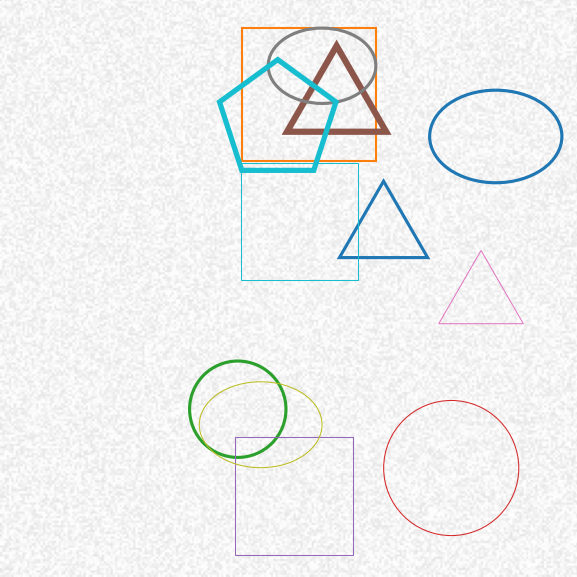[{"shape": "triangle", "thickness": 1.5, "radius": 0.44, "center": [0.664, 0.597]}, {"shape": "oval", "thickness": 1.5, "radius": 0.57, "center": [0.858, 0.763]}, {"shape": "square", "thickness": 1, "radius": 0.58, "center": [0.535, 0.835]}, {"shape": "circle", "thickness": 1.5, "radius": 0.42, "center": [0.412, 0.291]}, {"shape": "circle", "thickness": 0.5, "radius": 0.58, "center": [0.781, 0.189]}, {"shape": "square", "thickness": 0.5, "radius": 0.51, "center": [0.509, 0.141]}, {"shape": "triangle", "thickness": 3, "radius": 0.5, "center": [0.583, 0.821]}, {"shape": "triangle", "thickness": 0.5, "radius": 0.42, "center": [0.833, 0.481]}, {"shape": "oval", "thickness": 1.5, "radius": 0.47, "center": [0.558, 0.885]}, {"shape": "oval", "thickness": 0.5, "radius": 0.53, "center": [0.451, 0.264]}, {"shape": "pentagon", "thickness": 2.5, "radius": 0.53, "center": [0.481, 0.79]}, {"shape": "square", "thickness": 0.5, "radius": 0.51, "center": [0.519, 0.616]}]